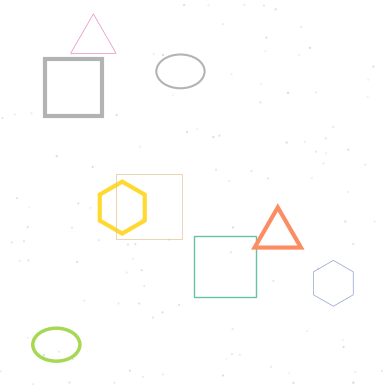[{"shape": "square", "thickness": 1, "radius": 0.4, "center": [0.584, 0.309]}, {"shape": "triangle", "thickness": 3, "radius": 0.35, "center": [0.722, 0.392]}, {"shape": "hexagon", "thickness": 0.5, "radius": 0.3, "center": [0.866, 0.264]}, {"shape": "triangle", "thickness": 0.5, "radius": 0.34, "center": [0.243, 0.896]}, {"shape": "oval", "thickness": 2.5, "radius": 0.31, "center": [0.146, 0.105]}, {"shape": "hexagon", "thickness": 3, "radius": 0.34, "center": [0.317, 0.461]}, {"shape": "square", "thickness": 0.5, "radius": 0.43, "center": [0.387, 0.464]}, {"shape": "square", "thickness": 3, "radius": 0.37, "center": [0.191, 0.773]}, {"shape": "oval", "thickness": 1.5, "radius": 0.31, "center": [0.469, 0.815]}]